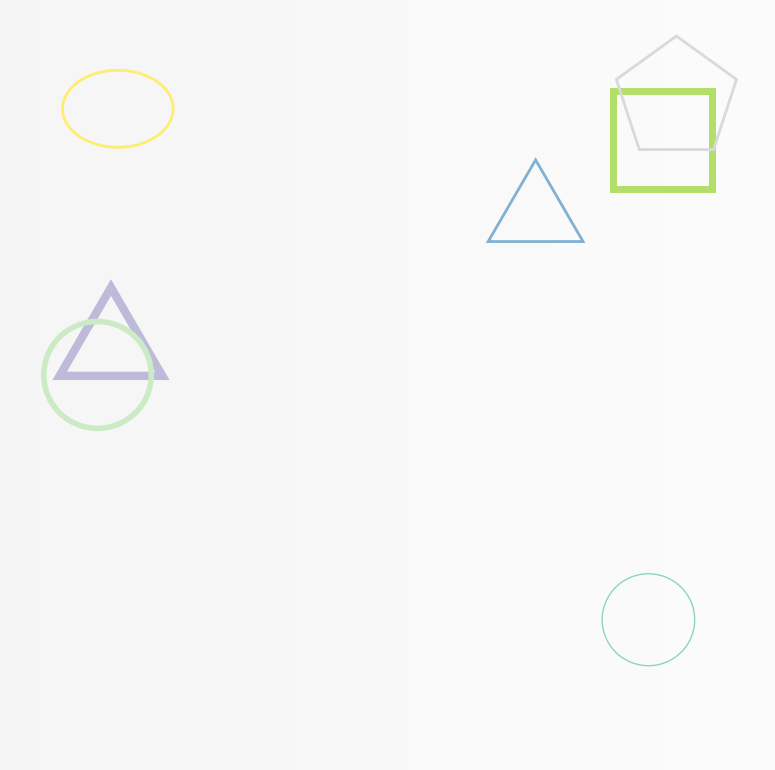[{"shape": "circle", "thickness": 0.5, "radius": 0.3, "center": [0.837, 0.195]}, {"shape": "triangle", "thickness": 3, "radius": 0.38, "center": [0.143, 0.55]}, {"shape": "triangle", "thickness": 1, "radius": 0.35, "center": [0.691, 0.722]}, {"shape": "square", "thickness": 2.5, "radius": 0.32, "center": [0.855, 0.818]}, {"shape": "pentagon", "thickness": 1, "radius": 0.41, "center": [0.873, 0.872]}, {"shape": "circle", "thickness": 2, "radius": 0.35, "center": [0.126, 0.513]}, {"shape": "oval", "thickness": 1, "radius": 0.36, "center": [0.152, 0.859]}]